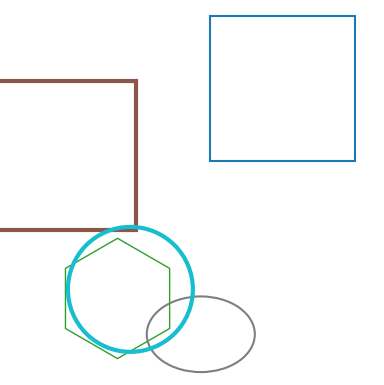[{"shape": "square", "thickness": 1.5, "radius": 0.94, "center": [0.733, 0.771]}, {"shape": "hexagon", "thickness": 1, "radius": 0.78, "center": [0.305, 0.225]}, {"shape": "square", "thickness": 3, "radius": 0.97, "center": [0.159, 0.596]}, {"shape": "oval", "thickness": 1.5, "radius": 0.7, "center": [0.522, 0.132]}, {"shape": "circle", "thickness": 3, "radius": 0.81, "center": [0.339, 0.248]}]